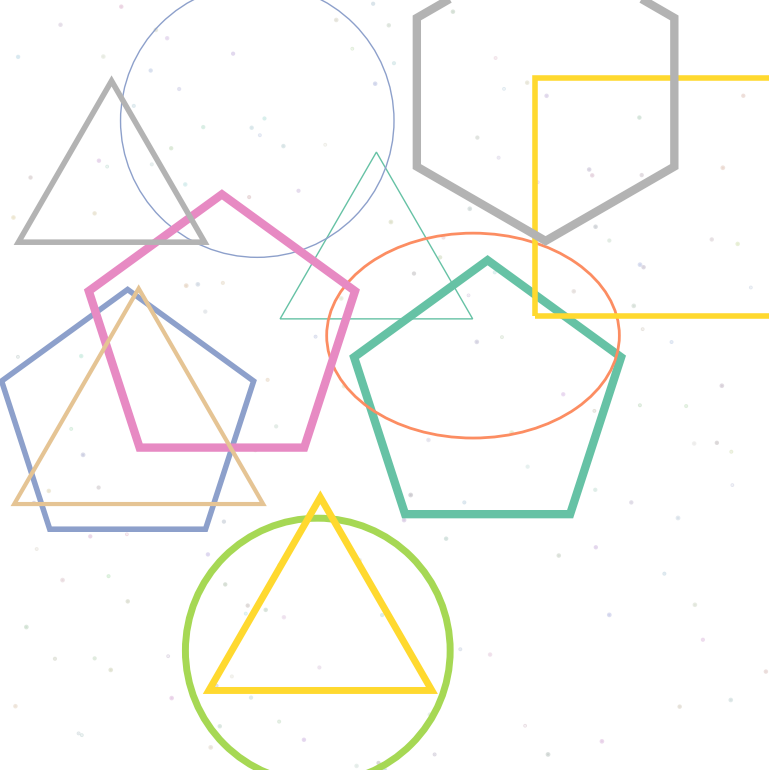[{"shape": "pentagon", "thickness": 3, "radius": 0.91, "center": [0.633, 0.48]}, {"shape": "triangle", "thickness": 0.5, "radius": 0.72, "center": [0.489, 0.658]}, {"shape": "oval", "thickness": 1, "radius": 0.95, "center": [0.614, 0.564]}, {"shape": "pentagon", "thickness": 2, "radius": 0.86, "center": [0.166, 0.452]}, {"shape": "circle", "thickness": 0.5, "radius": 0.89, "center": [0.334, 0.843]}, {"shape": "pentagon", "thickness": 3, "radius": 0.91, "center": [0.288, 0.566]}, {"shape": "circle", "thickness": 2.5, "radius": 0.86, "center": [0.413, 0.155]}, {"shape": "square", "thickness": 2, "radius": 0.78, "center": [0.85, 0.744]}, {"shape": "triangle", "thickness": 2.5, "radius": 0.84, "center": [0.416, 0.187]}, {"shape": "triangle", "thickness": 1.5, "radius": 0.93, "center": [0.18, 0.439]}, {"shape": "triangle", "thickness": 2, "radius": 0.7, "center": [0.145, 0.755]}, {"shape": "hexagon", "thickness": 3, "radius": 0.97, "center": [0.709, 0.88]}]